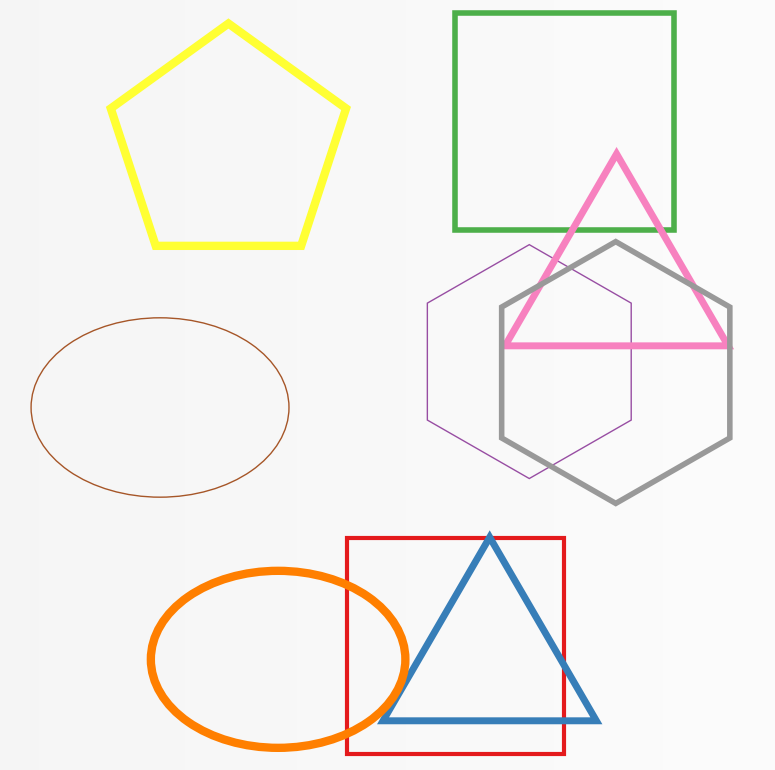[{"shape": "square", "thickness": 1.5, "radius": 0.7, "center": [0.588, 0.161]}, {"shape": "triangle", "thickness": 2.5, "radius": 0.79, "center": [0.632, 0.143]}, {"shape": "square", "thickness": 2, "radius": 0.71, "center": [0.728, 0.842]}, {"shape": "hexagon", "thickness": 0.5, "radius": 0.76, "center": [0.683, 0.53]}, {"shape": "oval", "thickness": 3, "radius": 0.82, "center": [0.359, 0.144]}, {"shape": "pentagon", "thickness": 3, "radius": 0.8, "center": [0.295, 0.81]}, {"shape": "oval", "thickness": 0.5, "radius": 0.83, "center": [0.206, 0.471]}, {"shape": "triangle", "thickness": 2.5, "radius": 0.83, "center": [0.796, 0.634]}, {"shape": "hexagon", "thickness": 2, "radius": 0.85, "center": [0.795, 0.516]}]